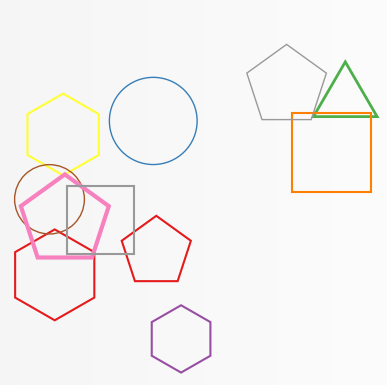[{"shape": "pentagon", "thickness": 1.5, "radius": 0.47, "center": [0.403, 0.346]}, {"shape": "hexagon", "thickness": 1.5, "radius": 0.59, "center": [0.141, 0.286]}, {"shape": "circle", "thickness": 1, "radius": 0.57, "center": [0.395, 0.686]}, {"shape": "triangle", "thickness": 2, "radius": 0.47, "center": [0.891, 0.744]}, {"shape": "hexagon", "thickness": 1.5, "radius": 0.44, "center": [0.467, 0.12]}, {"shape": "square", "thickness": 1.5, "radius": 0.51, "center": [0.856, 0.605]}, {"shape": "hexagon", "thickness": 1.5, "radius": 0.53, "center": [0.163, 0.651]}, {"shape": "circle", "thickness": 1, "radius": 0.45, "center": [0.128, 0.482]}, {"shape": "pentagon", "thickness": 3, "radius": 0.6, "center": [0.167, 0.428]}, {"shape": "pentagon", "thickness": 1, "radius": 0.54, "center": [0.74, 0.777]}, {"shape": "square", "thickness": 1.5, "radius": 0.44, "center": [0.259, 0.429]}]